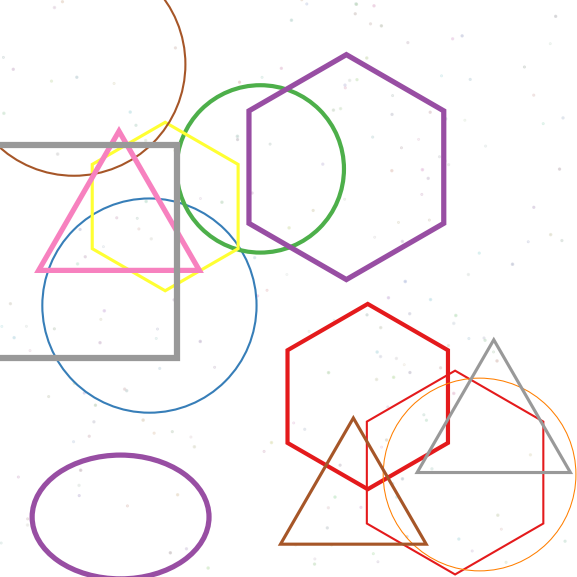[{"shape": "hexagon", "thickness": 1, "radius": 0.88, "center": [0.788, 0.181]}, {"shape": "hexagon", "thickness": 2, "radius": 0.8, "center": [0.637, 0.312]}, {"shape": "circle", "thickness": 1, "radius": 0.93, "center": [0.259, 0.47]}, {"shape": "circle", "thickness": 2, "radius": 0.72, "center": [0.451, 0.707]}, {"shape": "hexagon", "thickness": 2.5, "radius": 0.97, "center": [0.6, 0.71]}, {"shape": "oval", "thickness": 2.5, "radius": 0.77, "center": [0.209, 0.104]}, {"shape": "circle", "thickness": 0.5, "radius": 0.83, "center": [0.83, 0.177]}, {"shape": "hexagon", "thickness": 1.5, "radius": 0.73, "center": [0.286, 0.642]}, {"shape": "triangle", "thickness": 1.5, "radius": 0.73, "center": [0.612, 0.13]}, {"shape": "circle", "thickness": 1, "radius": 0.96, "center": [0.128, 0.888]}, {"shape": "triangle", "thickness": 2.5, "radius": 0.8, "center": [0.206, 0.611]}, {"shape": "triangle", "thickness": 1.5, "radius": 0.77, "center": [0.855, 0.258]}, {"shape": "square", "thickness": 3, "radius": 0.92, "center": [0.123, 0.563]}]